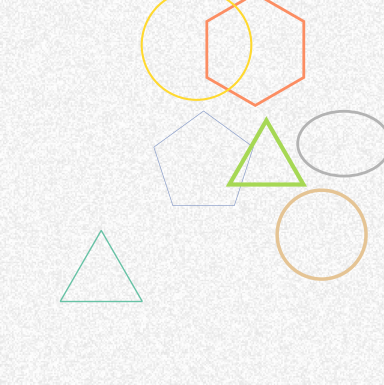[{"shape": "triangle", "thickness": 1, "radius": 0.62, "center": [0.263, 0.278]}, {"shape": "hexagon", "thickness": 2, "radius": 0.73, "center": [0.663, 0.872]}, {"shape": "pentagon", "thickness": 0.5, "radius": 0.68, "center": [0.529, 0.576]}, {"shape": "triangle", "thickness": 3, "radius": 0.56, "center": [0.692, 0.576]}, {"shape": "circle", "thickness": 1.5, "radius": 0.71, "center": [0.51, 0.883]}, {"shape": "circle", "thickness": 2.5, "radius": 0.58, "center": [0.835, 0.391]}, {"shape": "oval", "thickness": 2, "radius": 0.6, "center": [0.893, 0.627]}]